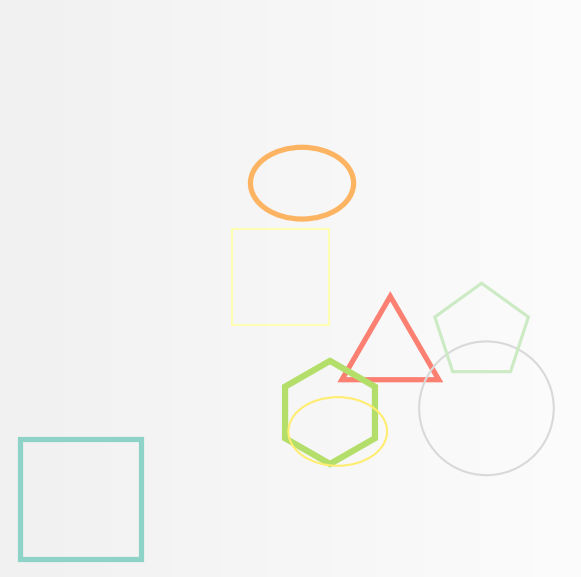[{"shape": "square", "thickness": 2.5, "radius": 0.52, "center": [0.138, 0.134]}, {"shape": "square", "thickness": 1, "radius": 0.42, "center": [0.483, 0.52]}, {"shape": "triangle", "thickness": 2.5, "radius": 0.48, "center": [0.671, 0.39]}, {"shape": "oval", "thickness": 2.5, "radius": 0.44, "center": [0.52, 0.682]}, {"shape": "hexagon", "thickness": 3, "radius": 0.45, "center": [0.568, 0.285]}, {"shape": "circle", "thickness": 1, "radius": 0.58, "center": [0.837, 0.292]}, {"shape": "pentagon", "thickness": 1.5, "radius": 0.42, "center": [0.829, 0.424]}, {"shape": "oval", "thickness": 1, "radius": 0.42, "center": [0.581, 0.252]}]